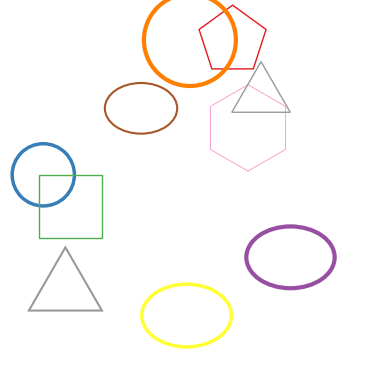[{"shape": "pentagon", "thickness": 1, "radius": 0.46, "center": [0.604, 0.895]}, {"shape": "circle", "thickness": 2.5, "radius": 0.4, "center": [0.112, 0.546]}, {"shape": "square", "thickness": 1, "radius": 0.41, "center": [0.183, 0.464]}, {"shape": "oval", "thickness": 3, "radius": 0.57, "center": [0.755, 0.332]}, {"shape": "circle", "thickness": 3, "radius": 0.6, "center": [0.493, 0.896]}, {"shape": "oval", "thickness": 2.5, "radius": 0.58, "center": [0.485, 0.18]}, {"shape": "oval", "thickness": 1.5, "radius": 0.47, "center": [0.366, 0.719]}, {"shape": "hexagon", "thickness": 0.5, "radius": 0.56, "center": [0.644, 0.668]}, {"shape": "triangle", "thickness": 1.5, "radius": 0.55, "center": [0.17, 0.248]}, {"shape": "triangle", "thickness": 1, "radius": 0.44, "center": [0.678, 0.752]}]